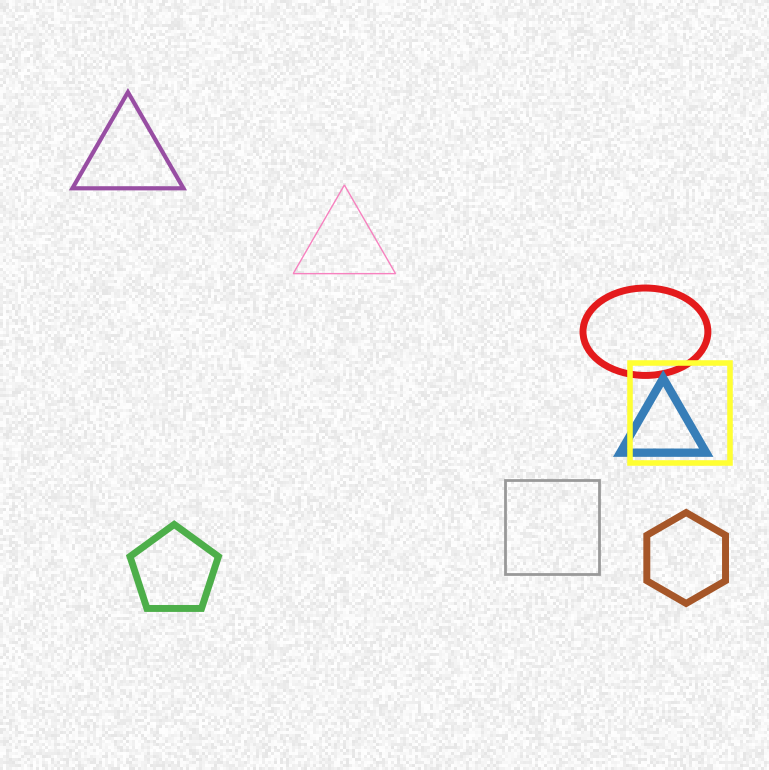[{"shape": "oval", "thickness": 2.5, "radius": 0.41, "center": [0.838, 0.569]}, {"shape": "triangle", "thickness": 3, "radius": 0.32, "center": [0.861, 0.444]}, {"shape": "pentagon", "thickness": 2.5, "radius": 0.3, "center": [0.226, 0.259]}, {"shape": "triangle", "thickness": 1.5, "radius": 0.42, "center": [0.166, 0.797]}, {"shape": "square", "thickness": 2, "radius": 0.33, "center": [0.883, 0.464]}, {"shape": "hexagon", "thickness": 2.5, "radius": 0.3, "center": [0.891, 0.275]}, {"shape": "triangle", "thickness": 0.5, "radius": 0.38, "center": [0.447, 0.683]}, {"shape": "square", "thickness": 1, "radius": 0.31, "center": [0.717, 0.316]}]